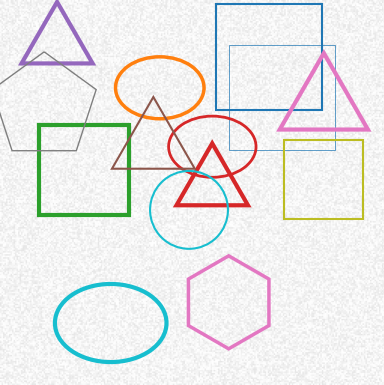[{"shape": "square", "thickness": 1.5, "radius": 0.69, "center": [0.698, 0.852]}, {"shape": "square", "thickness": 0.5, "radius": 0.69, "center": [0.732, 0.746]}, {"shape": "oval", "thickness": 2.5, "radius": 0.57, "center": [0.415, 0.772]}, {"shape": "square", "thickness": 3, "radius": 0.58, "center": [0.218, 0.558]}, {"shape": "oval", "thickness": 2, "radius": 0.57, "center": [0.551, 0.619]}, {"shape": "triangle", "thickness": 3, "radius": 0.54, "center": [0.551, 0.52]}, {"shape": "triangle", "thickness": 3, "radius": 0.53, "center": [0.148, 0.888]}, {"shape": "triangle", "thickness": 1.5, "radius": 0.62, "center": [0.398, 0.624]}, {"shape": "triangle", "thickness": 3, "radius": 0.66, "center": [0.841, 0.73]}, {"shape": "hexagon", "thickness": 2.5, "radius": 0.6, "center": [0.594, 0.215]}, {"shape": "pentagon", "thickness": 1, "radius": 0.71, "center": [0.115, 0.723]}, {"shape": "square", "thickness": 1.5, "radius": 0.51, "center": [0.841, 0.534]}, {"shape": "circle", "thickness": 1.5, "radius": 0.51, "center": [0.491, 0.455]}, {"shape": "oval", "thickness": 3, "radius": 0.72, "center": [0.288, 0.161]}]